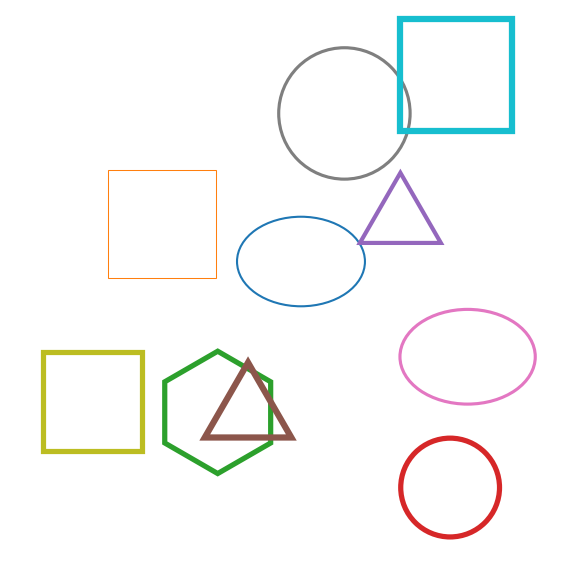[{"shape": "oval", "thickness": 1, "radius": 0.55, "center": [0.521, 0.546]}, {"shape": "square", "thickness": 0.5, "radius": 0.47, "center": [0.28, 0.612]}, {"shape": "hexagon", "thickness": 2.5, "radius": 0.53, "center": [0.377, 0.285]}, {"shape": "circle", "thickness": 2.5, "radius": 0.43, "center": [0.779, 0.155]}, {"shape": "triangle", "thickness": 2, "radius": 0.4, "center": [0.693, 0.619]}, {"shape": "triangle", "thickness": 3, "radius": 0.43, "center": [0.43, 0.285]}, {"shape": "oval", "thickness": 1.5, "radius": 0.59, "center": [0.81, 0.381]}, {"shape": "circle", "thickness": 1.5, "radius": 0.57, "center": [0.596, 0.803]}, {"shape": "square", "thickness": 2.5, "radius": 0.43, "center": [0.16, 0.304]}, {"shape": "square", "thickness": 3, "radius": 0.48, "center": [0.79, 0.869]}]